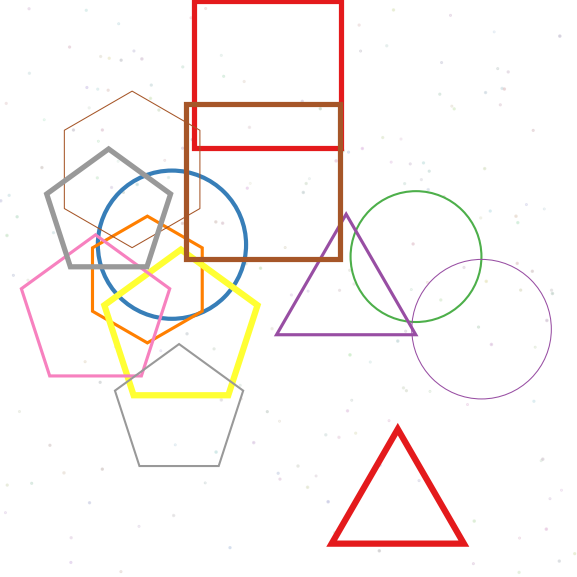[{"shape": "square", "thickness": 2.5, "radius": 0.64, "center": [0.464, 0.87]}, {"shape": "triangle", "thickness": 3, "radius": 0.66, "center": [0.689, 0.124]}, {"shape": "circle", "thickness": 2, "radius": 0.64, "center": [0.298, 0.575]}, {"shape": "circle", "thickness": 1, "radius": 0.57, "center": [0.72, 0.555]}, {"shape": "triangle", "thickness": 1.5, "radius": 0.7, "center": [0.599, 0.489]}, {"shape": "circle", "thickness": 0.5, "radius": 0.6, "center": [0.834, 0.429]}, {"shape": "hexagon", "thickness": 1.5, "radius": 0.55, "center": [0.255, 0.515]}, {"shape": "pentagon", "thickness": 3, "radius": 0.7, "center": [0.313, 0.428]}, {"shape": "square", "thickness": 2.5, "radius": 0.67, "center": [0.455, 0.685]}, {"shape": "hexagon", "thickness": 0.5, "radius": 0.68, "center": [0.229, 0.706]}, {"shape": "pentagon", "thickness": 1.5, "radius": 0.68, "center": [0.165, 0.457]}, {"shape": "pentagon", "thickness": 2.5, "radius": 0.56, "center": [0.188, 0.628]}, {"shape": "pentagon", "thickness": 1, "radius": 0.58, "center": [0.31, 0.287]}]